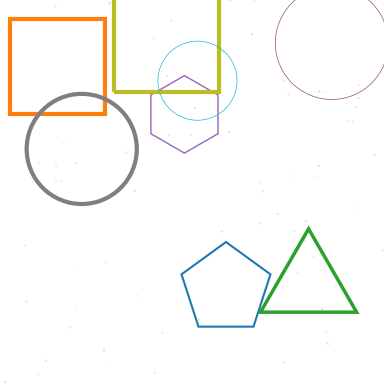[{"shape": "pentagon", "thickness": 1.5, "radius": 0.61, "center": [0.587, 0.25]}, {"shape": "square", "thickness": 3, "radius": 0.62, "center": [0.149, 0.827]}, {"shape": "triangle", "thickness": 2.5, "radius": 0.72, "center": [0.801, 0.261]}, {"shape": "hexagon", "thickness": 1, "radius": 0.5, "center": [0.479, 0.703]}, {"shape": "circle", "thickness": 0.5, "radius": 0.73, "center": [0.862, 0.888]}, {"shape": "circle", "thickness": 3, "radius": 0.72, "center": [0.212, 0.613]}, {"shape": "square", "thickness": 3, "radius": 0.68, "center": [0.432, 0.897]}, {"shape": "circle", "thickness": 0.5, "radius": 0.51, "center": [0.513, 0.79]}]